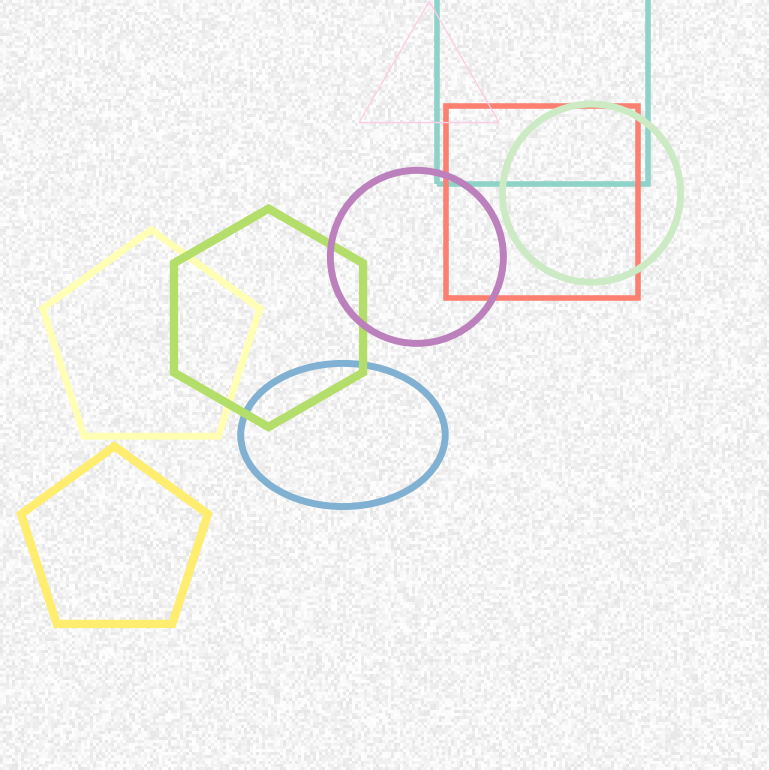[{"shape": "square", "thickness": 2, "radius": 0.69, "center": [0.704, 0.898]}, {"shape": "pentagon", "thickness": 2.5, "radius": 0.74, "center": [0.196, 0.553]}, {"shape": "square", "thickness": 2, "radius": 0.62, "center": [0.704, 0.737]}, {"shape": "oval", "thickness": 2.5, "radius": 0.66, "center": [0.445, 0.435]}, {"shape": "hexagon", "thickness": 3, "radius": 0.71, "center": [0.349, 0.587]}, {"shape": "triangle", "thickness": 0.5, "radius": 0.52, "center": [0.557, 0.893]}, {"shape": "circle", "thickness": 2.5, "radius": 0.56, "center": [0.541, 0.666]}, {"shape": "circle", "thickness": 2.5, "radius": 0.58, "center": [0.768, 0.749]}, {"shape": "pentagon", "thickness": 3, "radius": 0.64, "center": [0.149, 0.293]}]